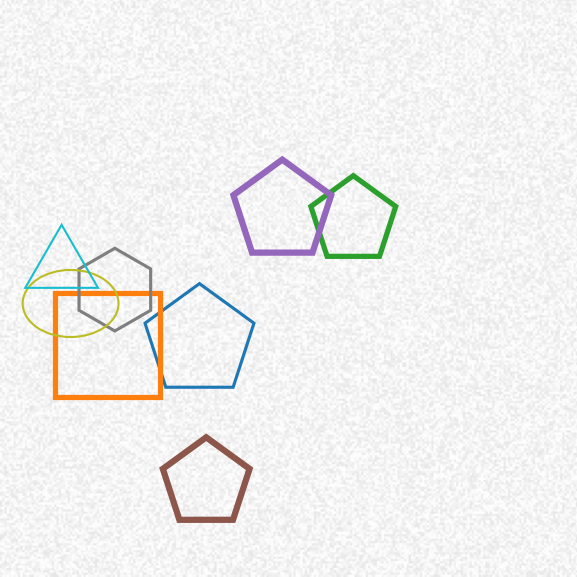[{"shape": "pentagon", "thickness": 1.5, "radius": 0.5, "center": [0.345, 0.409]}, {"shape": "square", "thickness": 2.5, "radius": 0.45, "center": [0.186, 0.402]}, {"shape": "pentagon", "thickness": 2.5, "radius": 0.39, "center": [0.612, 0.618]}, {"shape": "pentagon", "thickness": 3, "radius": 0.45, "center": [0.489, 0.634]}, {"shape": "pentagon", "thickness": 3, "radius": 0.39, "center": [0.357, 0.163]}, {"shape": "hexagon", "thickness": 1.5, "radius": 0.36, "center": [0.199, 0.498]}, {"shape": "oval", "thickness": 1, "radius": 0.41, "center": [0.122, 0.474]}, {"shape": "triangle", "thickness": 1, "radius": 0.36, "center": [0.107, 0.537]}]